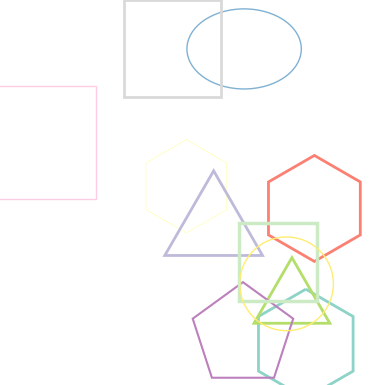[{"shape": "hexagon", "thickness": 2, "radius": 0.71, "center": [0.794, 0.107]}, {"shape": "hexagon", "thickness": 0.5, "radius": 0.61, "center": [0.484, 0.516]}, {"shape": "triangle", "thickness": 2, "radius": 0.73, "center": [0.555, 0.41]}, {"shape": "hexagon", "thickness": 2, "radius": 0.69, "center": [0.817, 0.459]}, {"shape": "oval", "thickness": 1, "radius": 0.74, "center": [0.634, 0.873]}, {"shape": "triangle", "thickness": 2, "radius": 0.57, "center": [0.758, 0.217]}, {"shape": "square", "thickness": 1, "radius": 0.73, "center": [0.103, 0.629]}, {"shape": "square", "thickness": 2, "radius": 0.63, "center": [0.448, 0.874]}, {"shape": "pentagon", "thickness": 1.5, "radius": 0.69, "center": [0.631, 0.13]}, {"shape": "square", "thickness": 2.5, "radius": 0.51, "center": [0.721, 0.319]}, {"shape": "circle", "thickness": 1, "radius": 0.61, "center": [0.744, 0.263]}]